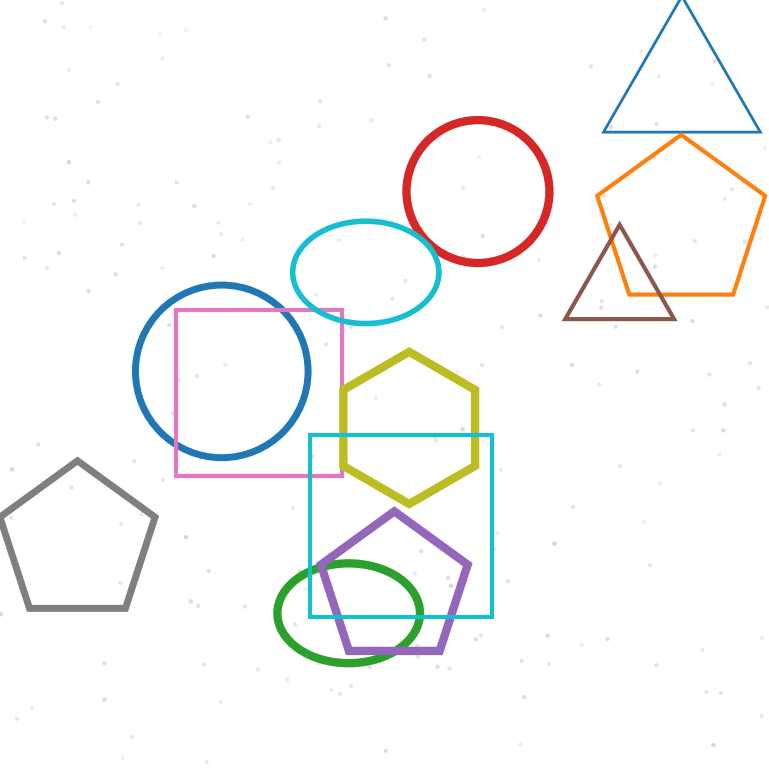[{"shape": "triangle", "thickness": 1, "radius": 0.59, "center": [0.886, 0.887]}, {"shape": "circle", "thickness": 2.5, "radius": 0.56, "center": [0.288, 0.518]}, {"shape": "pentagon", "thickness": 1.5, "radius": 0.57, "center": [0.885, 0.71]}, {"shape": "oval", "thickness": 3, "radius": 0.46, "center": [0.453, 0.204]}, {"shape": "circle", "thickness": 3, "radius": 0.46, "center": [0.621, 0.751]}, {"shape": "pentagon", "thickness": 3, "radius": 0.5, "center": [0.512, 0.236]}, {"shape": "triangle", "thickness": 1.5, "radius": 0.41, "center": [0.805, 0.626]}, {"shape": "square", "thickness": 1.5, "radius": 0.54, "center": [0.337, 0.489]}, {"shape": "pentagon", "thickness": 2.5, "radius": 0.53, "center": [0.101, 0.296]}, {"shape": "hexagon", "thickness": 3, "radius": 0.49, "center": [0.531, 0.444]}, {"shape": "oval", "thickness": 2, "radius": 0.47, "center": [0.475, 0.646]}, {"shape": "square", "thickness": 1.5, "radius": 0.59, "center": [0.521, 0.317]}]